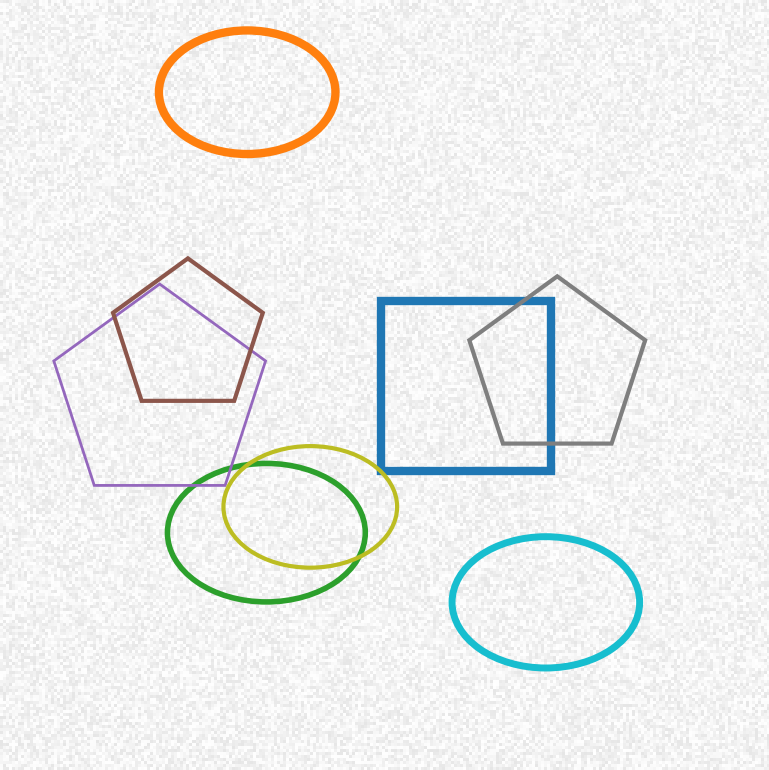[{"shape": "square", "thickness": 3, "radius": 0.55, "center": [0.605, 0.499]}, {"shape": "oval", "thickness": 3, "radius": 0.57, "center": [0.321, 0.88]}, {"shape": "oval", "thickness": 2, "radius": 0.64, "center": [0.346, 0.308]}, {"shape": "pentagon", "thickness": 1, "radius": 0.72, "center": [0.207, 0.487]}, {"shape": "pentagon", "thickness": 1.5, "radius": 0.51, "center": [0.244, 0.562]}, {"shape": "pentagon", "thickness": 1.5, "radius": 0.6, "center": [0.724, 0.521]}, {"shape": "oval", "thickness": 1.5, "radius": 0.56, "center": [0.403, 0.342]}, {"shape": "oval", "thickness": 2.5, "radius": 0.61, "center": [0.709, 0.218]}]